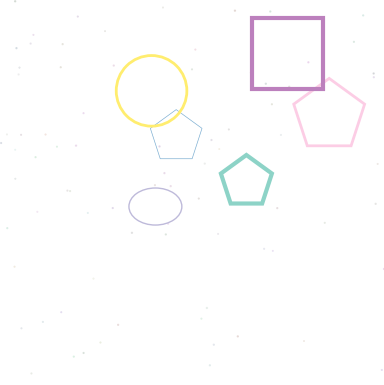[{"shape": "pentagon", "thickness": 3, "radius": 0.35, "center": [0.64, 0.528]}, {"shape": "oval", "thickness": 1, "radius": 0.34, "center": [0.404, 0.464]}, {"shape": "pentagon", "thickness": 0.5, "radius": 0.35, "center": [0.458, 0.645]}, {"shape": "pentagon", "thickness": 2, "radius": 0.48, "center": [0.855, 0.7]}, {"shape": "square", "thickness": 3, "radius": 0.46, "center": [0.747, 0.862]}, {"shape": "circle", "thickness": 2, "radius": 0.46, "center": [0.394, 0.764]}]